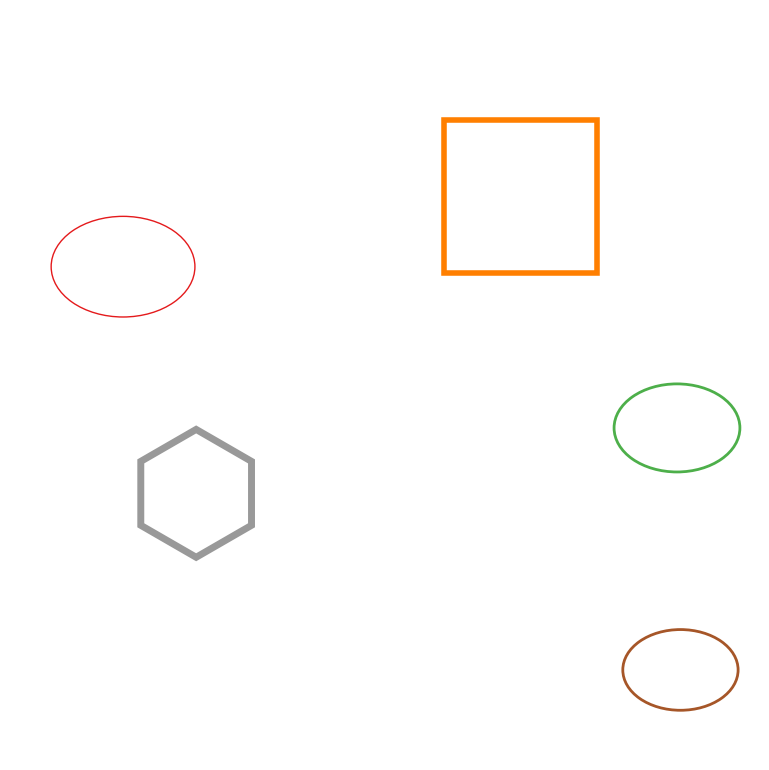[{"shape": "oval", "thickness": 0.5, "radius": 0.47, "center": [0.16, 0.654]}, {"shape": "oval", "thickness": 1, "radius": 0.41, "center": [0.879, 0.444]}, {"shape": "square", "thickness": 2, "radius": 0.5, "center": [0.676, 0.745]}, {"shape": "oval", "thickness": 1, "radius": 0.37, "center": [0.884, 0.13]}, {"shape": "hexagon", "thickness": 2.5, "radius": 0.42, "center": [0.255, 0.359]}]